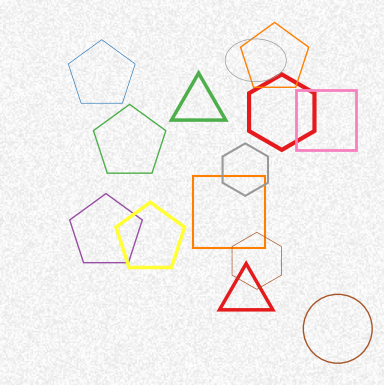[{"shape": "triangle", "thickness": 2.5, "radius": 0.4, "center": [0.639, 0.235]}, {"shape": "hexagon", "thickness": 3, "radius": 0.49, "center": [0.732, 0.709]}, {"shape": "pentagon", "thickness": 0.5, "radius": 0.46, "center": [0.264, 0.806]}, {"shape": "pentagon", "thickness": 1, "radius": 0.49, "center": [0.337, 0.63]}, {"shape": "triangle", "thickness": 2.5, "radius": 0.41, "center": [0.516, 0.729]}, {"shape": "pentagon", "thickness": 1, "radius": 0.5, "center": [0.275, 0.398]}, {"shape": "square", "thickness": 1.5, "radius": 0.47, "center": [0.596, 0.449]}, {"shape": "pentagon", "thickness": 1, "radius": 0.47, "center": [0.713, 0.849]}, {"shape": "pentagon", "thickness": 2.5, "radius": 0.47, "center": [0.39, 0.381]}, {"shape": "hexagon", "thickness": 0.5, "radius": 0.37, "center": [0.667, 0.323]}, {"shape": "circle", "thickness": 1, "radius": 0.45, "center": [0.877, 0.146]}, {"shape": "square", "thickness": 2, "radius": 0.39, "center": [0.847, 0.688]}, {"shape": "oval", "thickness": 0.5, "radius": 0.4, "center": [0.664, 0.843]}, {"shape": "hexagon", "thickness": 1.5, "radius": 0.34, "center": [0.637, 0.559]}]